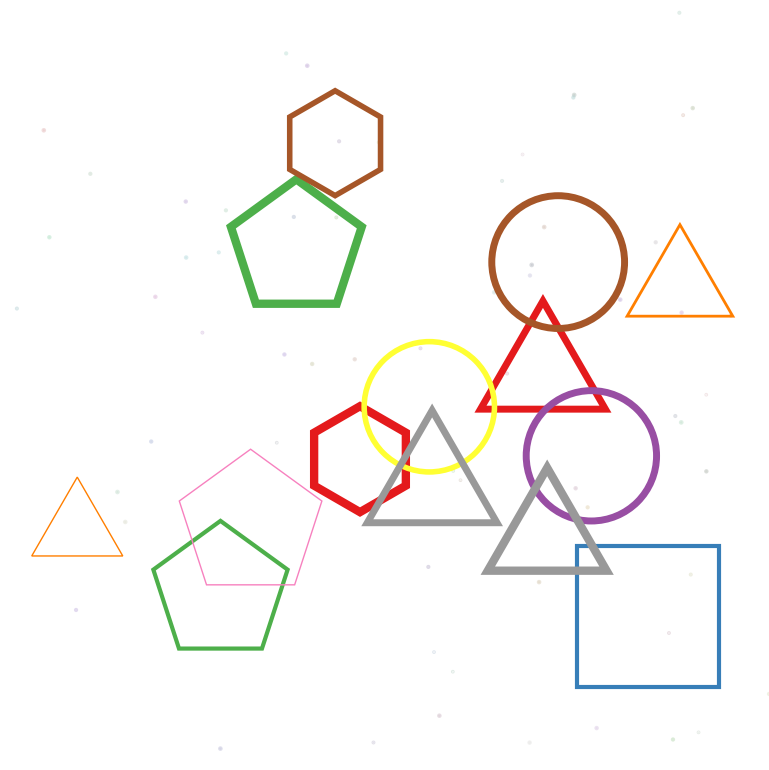[{"shape": "triangle", "thickness": 2.5, "radius": 0.47, "center": [0.705, 0.515]}, {"shape": "hexagon", "thickness": 3, "radius": 0.34, "center": [0.468, 0.404]}, {"shape": "square", "thickness": 1.5, "radius": 0.46, "center": [0.841, 0.199]}, {"shape": "pentagon", "thickness": 1.5, "radius": 0.46, "center": [0.286, 0.232]}, {"shape": "pentagon", "thickness": 3, "radius": 0.45, "center": [0.385, 0.678]}, {"shape": "circle", "thickness": 2.5, "radius": 0.42, "center": [0.768, 0.408]}, {"shape": "triangle", "thickness": 1, "radius": 0.4, "center": [0.883, 0.629]}, {"shape": "triangle", "thickness": 0.5, "radius": 0.34, "center": [0.1, 0.312]}, {"shape": "circle", "thickness": 2, "radius": 0.42, "center": [0.558, 0.472]}, {"shape": "hexagon", "thickness": 2, "radius": 0.34, "center": [0.435, 0.814]}, {"shape": "circle", "thickness": 2.5, "radius": 0.43, "center": [0.725, 0.66]}, {"shape": "pentagon", "thickness": 0.5, "radius": 0.49, "center": [0.325, 0.319]}, {"shape": "triangle", "thickness": 2.5, "radius": 0.49, "center": [0.561, 0.37]}, {"shape": "triangle", "thickness": 3, "radius": 0.45, "center": [0.711, 0.303]}]